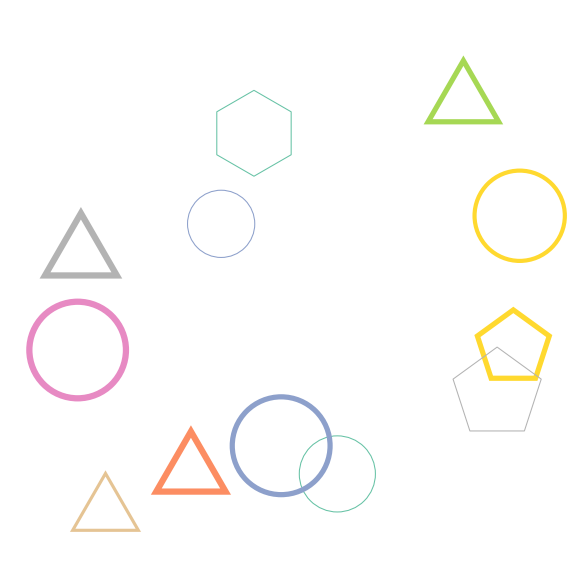[{"shape": "circle", "thickness": 0.5, "radius": 0.33, "center": [0.584, 0.179]}, {"shape": "hexagon", "thickness": 0.5, "radius": 0.37, "center": [0.44, 0.768]}, {"shape": "triangle", "thickness": 3, "radius": 0.35, "center": [0.331, 0.183]}, {"shape": "circle", "thickness": 0.5, "radius": 0.29, "center": [0.383, 0.612]}, {"shape": "circle", "thickness": 2.5, "radius": 0.42, "center": [0.487, 0.227]}, {"shape": "circle", "thickness": 3, "radius": 0.42, "center": [0.134, 0.393]}, {"shape": "triangle", "thickness": 2.5, "radius": 0.35, "center": [0.802, 0.824]}, {"shape": "circle", "thickness": 2, "radius": 0.39, "center": [0.9, 0.626]}, {"shape": "pentagon", "thickness": 2.5, "radius": 0.33, "center": [0.889, 0.397]}, {"shape": "triangle", "thickness": 1.5, "radius": 0.33, "center": [0.183, 0.114]}, {"shape": "pentagon", "thickness": 0.5, "radius": 0.4, "center": [0.861, 0.318]}, {"shape": "triangle", "thickness": 3, "radius": 0.36, "center": [0.14, 0.558]}]